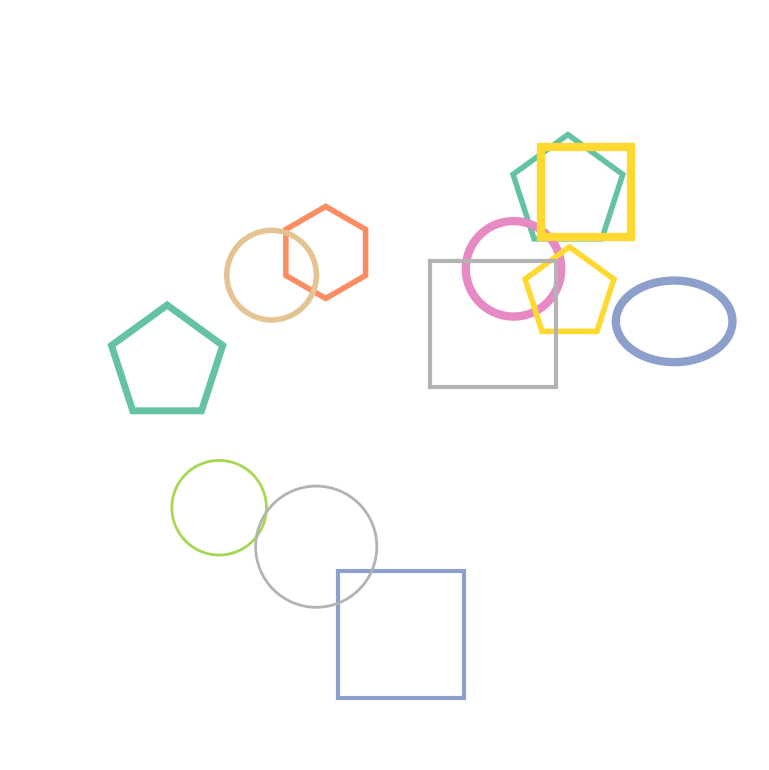[{"shape": "pentagon", "thickness": 2, "radius": 0.37, "center": [0.738, 0.75]}, {"shape": "pentagon", "thickness": 2.5, "radius": 0.38, "center": [0.217, 0.528]}, {"shape": "hexagon", "thickness": 2, "radius": 0.3, "center": [0.423, 0.672]}, {"shape": "oval", "thickness": 3, "radius": 0.38, "center": [0.876, 0.583]}, {"shape": "square", "thickness": 1.5, "radius": 0.41, "center": [0.521, 0.175]}, {"shape": "circle", "thickness": 3, "radius": 0.31, "center": [0.667, 0.651]}, {"shape": "circle", "thickness": 1, "radius": 0.31, "center": [0.285, 0.341]}, {"shape": "square", "thickness": 3, "radius": 0.29, "center": [0.761, 0.751]}, {"shape": "pentagon", "thickness": 2, "radius": 0.3, "center": [0.74, 0.619]}, {"shape": "circle", "thickness": 2, "radius": 0.29, "center": [0.353, 0.643]}, {"shape": "circle", "thickness": 1, "radius": 0.39, "center": [0.411, 0.29]}, {"shape": "square", "thickness": 1.5, "radius": 0.41, "center": [0.64, 0.58]}]